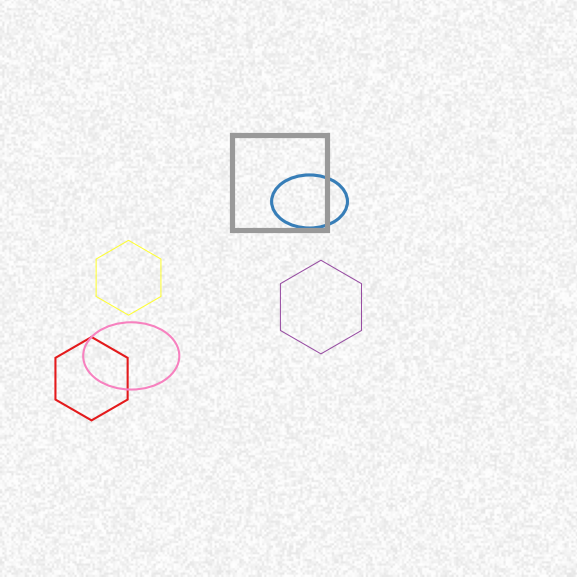[{"shape": "hexagon", "thickness": 1, "radius": 0.36, "center": [0.159, 0.343]}, {"shape": "oval", "thickness": 1.5, "radius": 0.33, "center": [0.536, 0.65]}, {"shape": "hexagon", "thickness": 0.5, "radius": 0.41, "center": [0.556, 0.467]}, {"shape": "hexagon", "thickness": 0.5, "radius": 0.32, "center": [0.223, 0.518]}, {"shape": "oval", "thickness": 1, "radius": 0.42, "center": [0.227, 0.383]}, {"shape": "square", "thickness": 2.5, "radius": 0.41, "center": [0.485, 0.683]}]